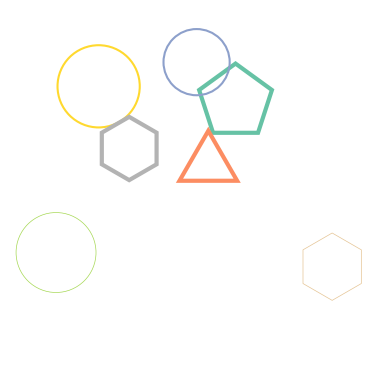[{"shape": "pentagon", "thickness": 3, "radius": 0.5, "center": [0.612, 0.736]}, {"shape": "triangle", "thickness": 3, "radius": 0.43, "center": [0.541, 0.574]}, {"shape": "circle", "thickness": 1.5, "radius": 0.43, "center": [0.511, 0.839]}, {"shape": "circle", "thickness": 0.5, "radius": 0.52, "center": [0.146, 0.344]}, {"shape": "circle", "thickness": 1.5, "radius": 0.53, "center": [0.256, 0.776]}, {"shape": "hexagon", "thickness": 0.5, "radius": 0.44, "center": [0.863, 0.307]}, {"shape": "hexagon", "thickness": 3, "radius": 0.41, "center": [0.336, 0.614]}]